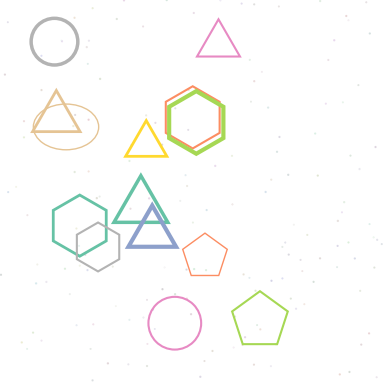[{"shape": "hexagon", "thickness": 2, "radius": 0.4, "center": [0.207, 0.414]}, {"shape": "triangle", "thickness": 2.5, "radius": 0.4, "center": [0.366, 0.463]}, {"shape": "pentagon", "thickness": 1, "radius": 0.3, "center": [0.532, 0.334]}, {"shape": "hexagon", "thickness": 1.5, "radius": 0.4, "center": [0.501, 0.695]}, {"shape": "triangle", "thickness": 3, "radius": 0.36, "center": [0.395, 0.395]}, {"shape": "circle", "thickness": 1.5, "radius": 0.34, "center": [0.454, 0.161]}, {"shape": "triangle", "thickness": 1.5, "radius": 0.32, "center": [0.568, 0.885]}, {"shape": "pentagon", "thickness": 1.5, "radius": 0.38, "center": [0.675, 0.168]}, {"shape": "hexagon", "thickness": 3, "radius": 0.41, "center": [0.51, 0.682]}, {"shape": "triangle", "thickness": 2, "radius": 0.31, "center": [0.38, 0.625]}, {"shape": "oval", "thickness": 1, "radius": 0.42, "center": [0.171, 0.67]}, {"shape": "triangle", "thickness": 2, "radius": 0.36, "center": [0.146, 0.694]}, {"shape": "hexagon", "thickness": 1.5, "radius": 0.32, "center": [0.255, 0.359]}, {"shape": "circle", "thickness": 2.5, "radius": 0.3, "center": [0.141, 0.892]}]